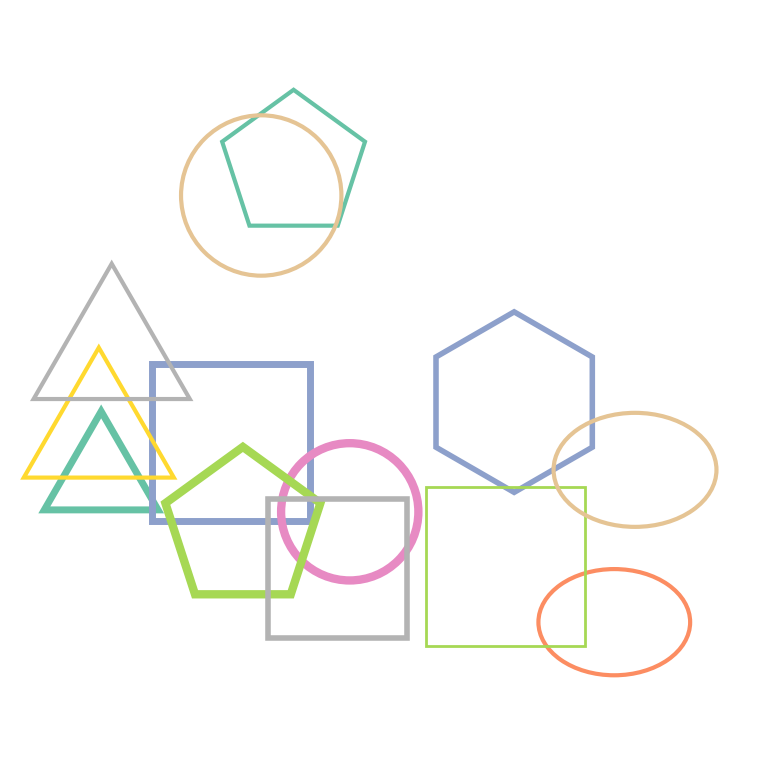[{"shape": "triangle", "thickness": 2.5, "radius": 0.43, "center": [0.131, 0.38]}, {"shape": "pentagon", "thickness": 1.5, "radius": 0.49, "center": [0.381, 0.786]}, {"shape": "oval", "thickness": 1.5, "radius": 0.49, "center": [0.798, 0.192]}, {"shape": "hexagon", "thickness": 2, "radius": 0.59, "center": [0.668, 0.478]}, {"shape": "square", "thickness": 2.5, "radius": 0.51, "center": [0.3, 0.425]}, {"shape": "circle", "thickness": 3, "radius": 0.45, "center": [0.454, 0.335]}, {"shape": "pentagon", "thickness": 3, "radius": 0.53, "center": [0.315, 0.314]}, {"shape": "square", "thickness": 1, "radius": 0.52, "center": [0.657, 0.265]}, {"shape": "triangle", "thickness": 1.5, "radius": 0.56, "center": [0.128, 0.436]}, {"shape": "circle", "thickness": 1.5, "radius": 0.52, "center": [0.339, 0.746]}, {"shape": "oval", "thickness": 1.5, "radius": 0.53, "center": [0.825, 0.39]}, {"shape": "triangle", "thickness": 1.5, "radius": 0.59, "center": [0.145, 0.54]}, {"shape": "square", "thickness": 2, "radius": 0.45, "center": [0.438, 0.262]}]